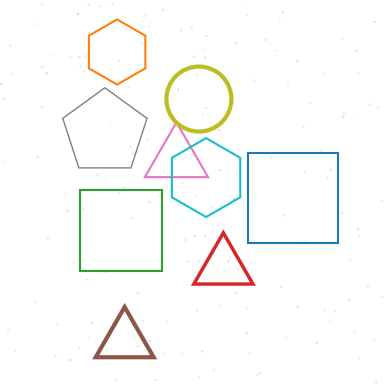[{"shape": "square", "thickness": 1.5, "radius": 0.58, "center": [0.762, 0.486]}, {"shape": "hexagon", "thickness": 1.5, "radius": 0.42, "center": [0.304, 0.865]}, {"shape": "square", "thickness": 1.5, "radius": 0.53, "center": [0.314, 0.402]}, {"shape": "triangle", "thickness": 2.5, "radius": 0.44, "center": [0.58, 0.307]}, {"shape": "triangle", "thickness": 3, "radius": 0.43, "center": [0.324, 0.116]}, {"shape": "triangle", "thickness": 1.5, "radius": 0.47, "center": [0.458, 0.587]}, {"shape": "pentagon", "thickness": 1, "radius": 0.58, "center": [0.272, 0.657]}, {"shape": "circle", "thickness": 3, "radius": 0.42, "center": [0.517, 0.743]}, {"shape": "hexagon", "thickness": 1.5, "radius": 0.51, "center": [0.535, 0.539]}]